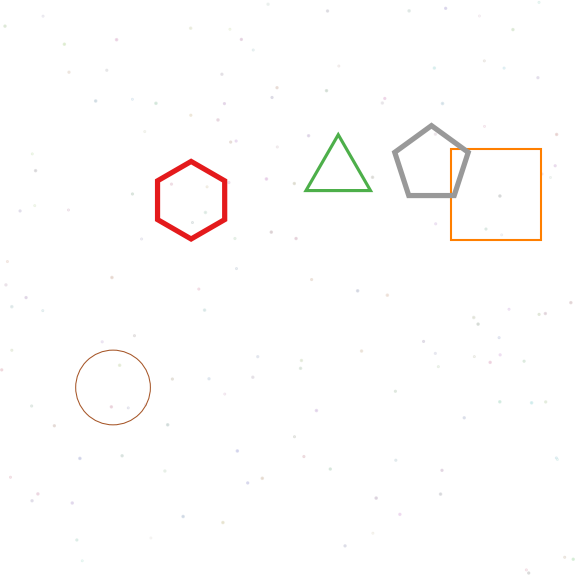[{"shape": "hexagon", "thickness": 2.5, "radius": 0.34, "center": [0.331, 0.652]}, {"shape": "triangle", "thickness": 1.5, "radius": 0.32, "center": [0.586, 0.701]}, {"shape": "square", "thickness": 1, "radius": 0.39, "center": [0.859, 0.663]}, {"shape": "circle", "thickness": 0.5, "radius": 0.32, "center": [0.196, 0.328]}, {"shape": "pentagon", "thickness": 2.5, "radius": 0.33, "center": [0.747, 0.715]}]